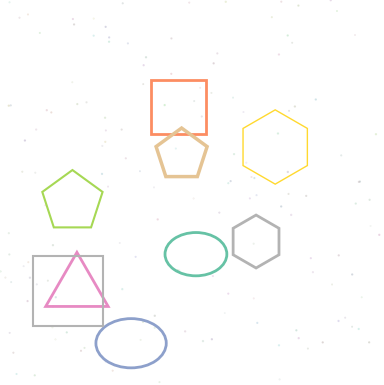[{"shape": "oval", "thickness": 2, "radius": 0.4, "center": [0.509, 0.34]}, {"shape": "square", "thickness": 2, "radius": 0.35, "center": [0.464, 0.721]}, {"shape": "oval", "thickness": 2, "radius": 0.46, "center": [0.34, 0.108]}, {"shape": "triangle", "thickness": 2, "radius": 0.47, "center": [0.2, 0.251]}, {"shape": "pentagon", "thickness": 1.5, "radius": 0.41, "center": [0.188, 0.476]}, {"shape": "hexagon", "thickness": 1, "radius": 0.48, "center": [0.715, 0.618]}, {"shape": "pentagon", "thickness": 2.5, "radius": 0.35, "center": [0.472, 0.598]}, {"shape": "square", "thickness": 1.5, "radius": 0.45, "center": [0.176, 0.245]}, {"shape": "hexagon", "thickness": 2, "radius": 0.34, "center": [0.665, 0.373]}]